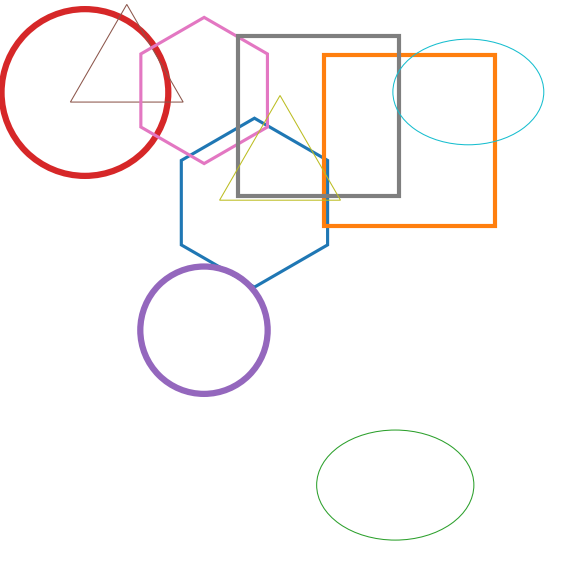[{"shape": "hexagon", "thickness": 1.5, "radius": 0.73, "center": [0.441, 0.648]}, {"shape": "square", "thickness": 2, "radius": 0.74, "center": [0.709, 0.756]}, {"shape": "oval", "thickness": 0.5, "radius": 0.68, "center": [0.684, 0.159]}, {"shape": "circle", "thickness": 3, "radius": 0.72, "center": [0.147, 0.839]}, {"shape": "circle", "thickness": 3, "radius": 0.55, "center": [0.353, 0.427]}, {"shape": "triangle", "thickness": 0.5, "radius": 0.56, "center": [0.22, 0.879]}, {"shape": "hexagon", "thickness": 1.5, "radius": 0.63, "center": [0.354, 0.842]}, {"shape": "square", "thickness": 2, "radius": 0.69, "center": [0.551, 0.798]}, {"shape": "triangle", "thickness": 0.5, "radius": 0.6, "center": [0.485, 0.713]}, {"shape": "oval", "thickness": 0.5, "radius": 0.65, "center": [0.811, 0.84]}]